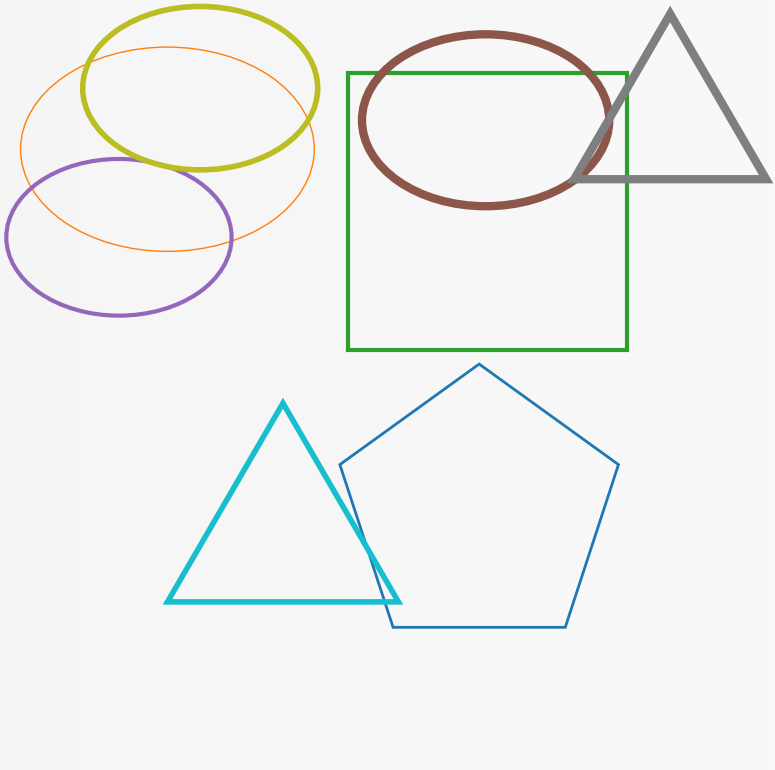[{"shape": "pentagon", "thickness": 1, "radius": 0.94, "center": [0.618, 0.338]}, {"shape": "oval", "thickness": 0.5, "radius": 0.95, "center": [0.216, 0.806]}, {"shape": "square", "thickness": 1.5, "radius": 0.9, "center": [0.629, 0.726]}, {"shape": "oval", "thickness": 1.5, "radius": 0.73, "center": [0.153, 0.692]}, {"shape": "oval", "thickness": 3, "radius": 0.8, "center": [0.627, 0.844]}, {"shape": "triangle", "thickness": 3, "radius": 0.72, "center": [0.865, 0.839]}, {"shape": "oval", "thickness": 2, "radius": 0.76, "center": [0.258, 0.885]}, {"shape": "triangle", "thickness": 2, "radius": 0.86, "center": [0.365, 0.304]}]